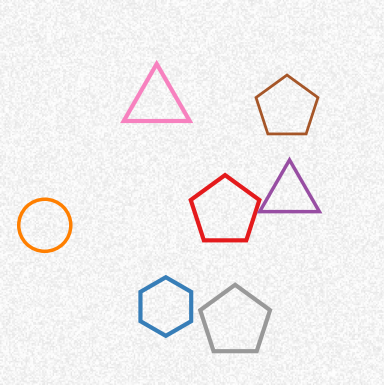[{"shape": "pentagon", "thickness": 3, "radius": 0.47, "center": [0.585, 0.452]}, {"shape": "hexagon", "thickness": 3, "radius": 0.38, "center": [0.431, 0.204]}, {"shape": "triangle", "thickness": 2.5, "radius": 0.45, "center": [0.752, 0.495]}, {"shape": "circle", "thickness": 2.5, "radius": 0.34, "center": [0.116, 0.415]}, {"shape": "pentagon", "thickness": 2, "radius": 0.42, "center": [0.745, 0.721]}, {"shape": "triangle", "thickness": 3, "radius": 0.49, "center": [0.407, 0.735]}, {"shape": "pentagon", "thickness": 3, "radius": 0.48, "center": [0.611, 0.165]}]